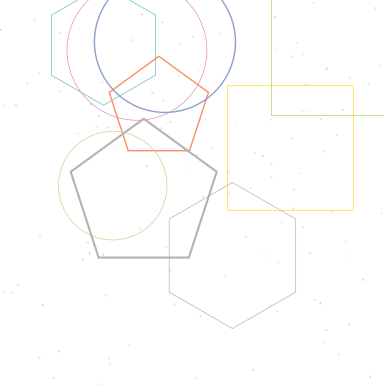[{"shape": "hexagon", "thickness": 0.5, "radius": 0.78, "center": [0.269, 0.883]}, {"shape": "pentagon", "thickness": 1, "radius": 0.68, "center": [0.413, 0.718]}, {"shape": "circle", "thickness": 1, "radius": 0.92, "center": [0.428, 0.891]}, {"shape": "circle", "thickness": 0.5, "radius": 0.91, "center": [0.356, 0.869]}, {"shape": "square", "thickness": 0.5, "radius": 0.84, "center": [0.872, 0.869]}, {"shape": "square", "thickness": 0.5, "radius": 0.82, "center": [0.753, 0.617]}, {"shape": "circle", "thickness": 0.5, "radius": 0.7, "center": [0.293, 0.518]}, {"shape": "hexagon", "thickness": 0.5, "radius": 0.95, "center": [0.604, 0.336]}, {"shape": "pentagon", "thickness": 1.5, "radius": 1.0, "center": [0.373, 0.492]}]